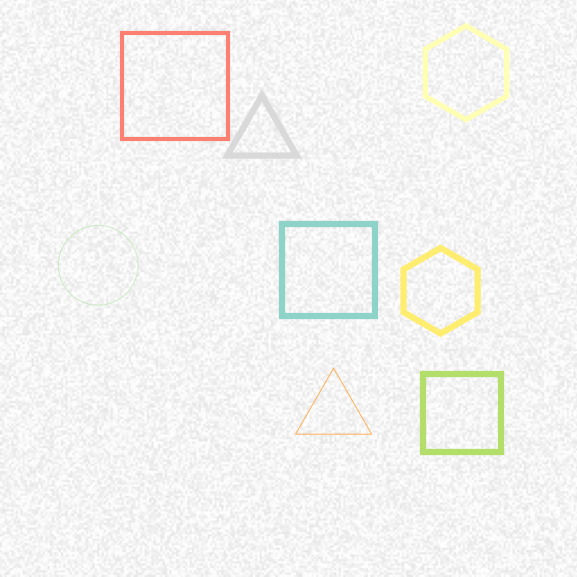[{"shape": "square", "thickness": 3, "radius": 0.4, "center": [0.569, 0.532]}, {"shape": "hexagon", "thickness": 2.5, "radius": 0.41, "center": [0.807, 0.873]}, {"shape": "square", "thickness": 2, "radius": 0.46, "center": [0.303, 0.85]}, {"shape": "triangle", "thickness": 0.5, "radius": 0.38, "center": [0.578, 0.285]}, {"shape": "square", "thickness": 3, "radius": 0.34, "center": [0.801, 0.284]}, {"shape": "triangle", "thickness": 3, "radius": 0.35, "center": [0.454, 0.764]}, {"shape": "circle", "thickness": 0.5, "radius": 0.35, "center": [0.17, 0.54]}, {"shape": "hexagon", "thickness": 3, "radius": 0.37, "center": [0.763, 0.496]}]